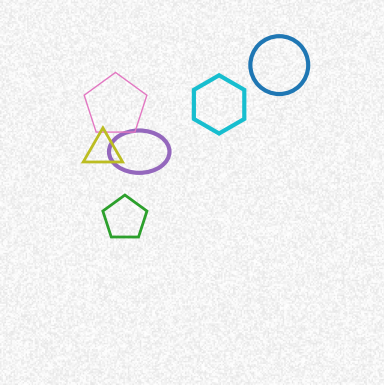[{"shape": "circle", "thickness": 3, "radius": 0.38, "center": [0.725, 0.831]}, {"shape": "pentagon", "thickness": 2, "radius": 0.3, "center": [0.324, 0.433]}, {"shape": "oval", "thickness": 3, "radius": 0.39, "center": [0.362, 0.606]}, {"shape": "pentagon", "thickness": 1, "radius": 0.43, "center": [0.3, 0.726]}, {"shape": "triangle", "thickness": 2, "radius": 0.3, "center": [0.267, 0.609]}, {"shape": "hexagon", "thickness": 3, "radius": 0.38, "center": [0.569, 0.729]}]